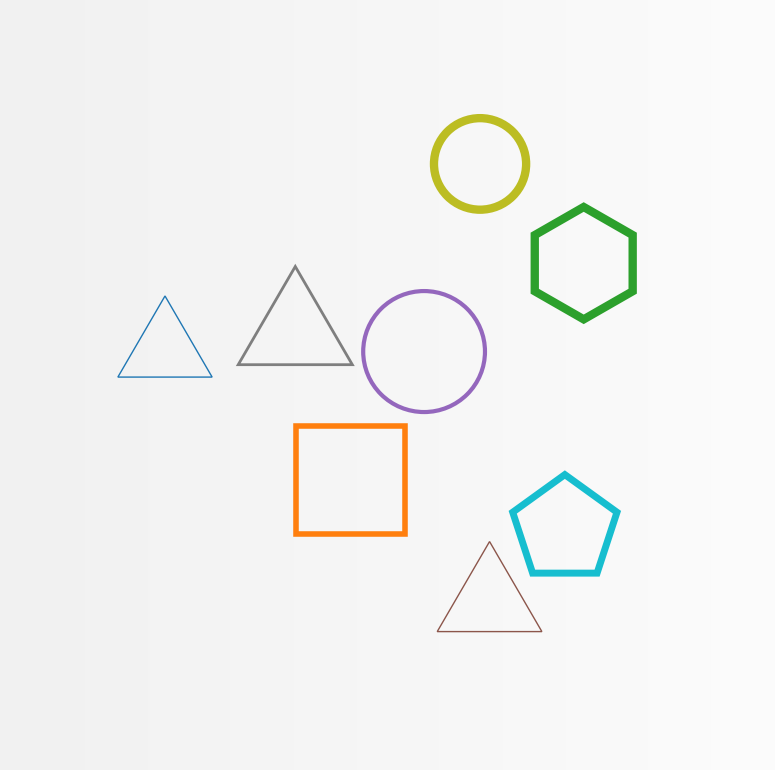[{"shape": "triangle", "thickness": 0.5, "radius": 0.35, "center": [0.213, 0.545]}, {"shape": "square", "thickness": 2, "radius": 0.35, "center": [0.452, 0.376]}, {"shape": "hexagon", "thickness": 3, "radius": 0.36, "center": [0.753, 0.658]}, {"shape": "circle", "thickness": 1.5, "radius": 0.39, "center": [0.547, 0.543]}, {"shape": "triangle", "thickness": 0.5, "radius": 0.39, "center": [0.632, 0.219]}, {"shape": "triangle", "thickness": 1, "radius": 0.43, "center": [0.381, 0.569]}, {"shape": "circle", "thickness": 3, "radius": 0.3, "center": [0.619, 0.787]}, {"shape": "pentagon", "thickness": 2.5, "radius": 0.35, "center": [0.729, 0.313]}]